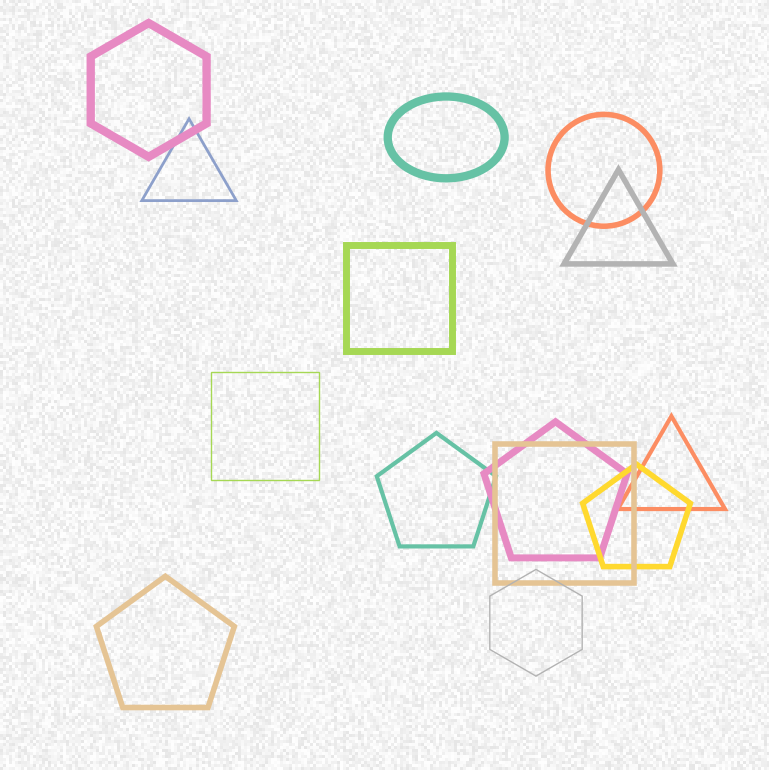[{"shape": "pentagon", "thickness": 1.5, "radius": 0.41, "center": [0.567, 0.356]}, {"shape": "oval", "thickness": 3, "radius": 0.38, "center": [0.579, 0.822]}, {"shape": "triangle", "thickness": 1.5, "radius": 0.4, "center": [0.872, 0.379]}, {"shape": "circle", "thickness": 2, "radius": 0.36, "center": [0.784, 0.779]}, {"shape": "triangle", "thickness": 1, "radius": 0.35, "center": [0.246, 0.775]}, {"shape": "hexagon", "thickness": 3, "radius": 0.43, "center": [0.193, 0.883]}, {"shape": "pentagon", "thickness": 2.5, "radius": 0.49, "center": [0.721, 0.355]}, {"shape": "square", "thickness": 2.5, "radius": 0.34, "center": [0.518, 0.613]}, {"shape": "square", "thickness": 0.5, "radius": 0.35, "center": [0.344, 0.446]}, {"shape": "pentagon", "thickness": 2, "radius": 0.37, "center": [0.827, 0.324]}, {"shape": "pentagon", "thickness": 2, "radius": 0.47, "center": [0.215, 0.157]}, {"shape": "square", "thickness": 2, "radius": 0.45, "center": [0.733, 0.333]}, {"shape": "hexagon", "thickness": 0.5, "radius": 0.35, "center": [0.696, 0.191]}, {"shape": "triangle", "thickness": 2, "radius": 0.41, "center": [0.803, 0.698]}]